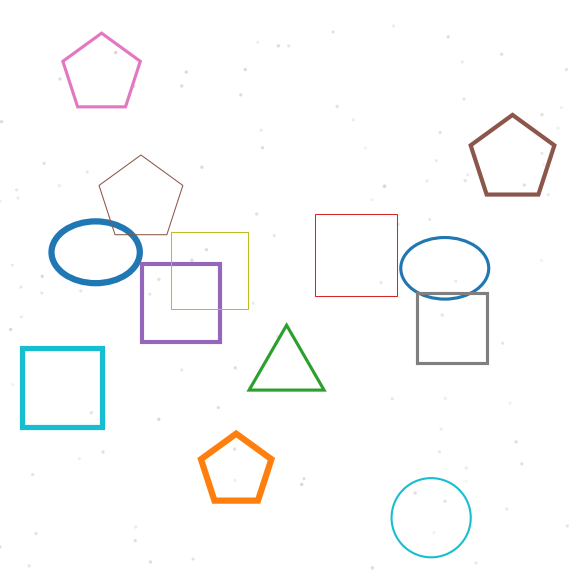[{"shape": "oval", "thickness": 3, "radius": 0.38, "center": [0.166, 0.562]}, {"shape": "oval", "thickness": 1.5, "radius": 0.38, "center": [0.77, 0.535]}, {"shape": "pentagon", "thickness": 3, "radius": 0.32, "center": [0.409, 0.184]}, {"shape": "triangle", "thickness": 1.5, "radius": 0.37, "center": [0.496, 0.361]}, {"shape": "square", "thickness": 0.5, "radius": 0.36, "center": [0.617, 0.557]}, {"shape": "square", "thickness": 2, "radius": 0.34, "center": [0.314, 0.474]}, {"shape": "pentagon", "thickness": 2, "radius": 0.38, "center": [0.887, 0.724]}, {"shape": "pentagon", "thickness": 0.5, "radius": 0.38, "center": [0.244, 0.654]}, {"shape": "pentagon", "thickness": 1.5, "radius": 0.35, "center": [0.176, 0.871]}, {"shape": "square", "thickness": 1.5, "radius": 0.3, "center": [0.783, 0.431]}, {"shape": "square", "thickness": 0.5, "radius": 0.33, "center": [0.363, 0.53]}, {"shape": "square", "thickness": 2.5, "radius": 0.34, "center": [0.107, 0.328]}, {"shape": "circle", "thickness": 1, "radius": 0.34, "center": [0.747, 0.103]}]